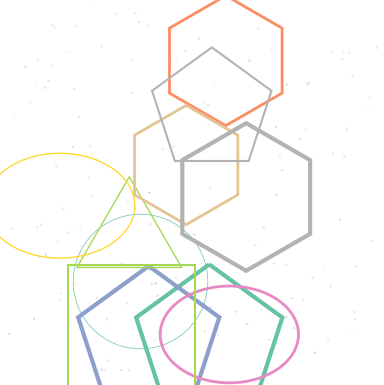[{"shape": "pentagon", "thickness": 3, "radius": 1.0, "center": [0.544, 0.114]}, {"shape": "circle", "thickness": 0.5, "radius": 0.87, "center": [0.365, 0.269]}, {"shape": "hexagon", "thickness": 2, "radius": 0.84, "center": [0.586, 0.843]}, {"shape": "pentagon", "thickness": 3, "radius": 0.96, "center": [0.386, 0.116]}, {"shape": "oval", "thickness": 2, "radius": 0.9, "center": [0.596, 0.131]}, {"shape": "triangle", "thickness": 1, "radius": 0.79, "center": [0.336, 0.384]}, {"shape": "square", "thickness": 1.5, "radius": 0.83, "center": [0.341, 0.147]}, {"shape": "oval", "thickness": 1, "radius": 0.97, "center": [0.156, 0.466]}, {"shape": "hexagon", "thickness": 2, "radius": 0.77, "center": [0.484, 0.571]}, {"shape": "pentagon", "thickness": 1.5, "radius": 0.82, "center": [0.55, 0.714]}, {"shape": "hexagon", "thickness": 3, "radius": 0.96, "center": [0.639, 0.488]}]